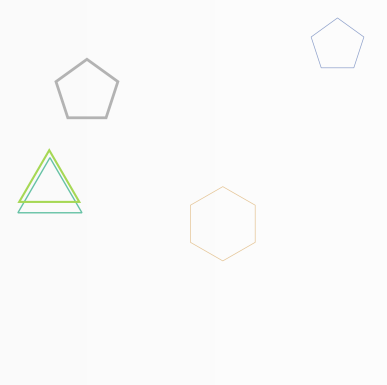[{"shape": "triangle", "thickness": 1, "radius": 0.48, "center": [0.129, 0.495]}, {"shape": "pentagon", "thickness": 0.5, "radius": 0.36, "center": [0.871, 0.882]}, {"shape": "triangle", "thickness": 1.5, "radius": 0.45, "center": [0.127, 0.52]}, {"shape": "hexagon", "thickness": 0.5, "radius": 0.48, "center": [0.575, 0.419]}, {"shape": "pentagon", "thickness": 2, "radius": 0.42, "center": [0.224, 0.762]}]